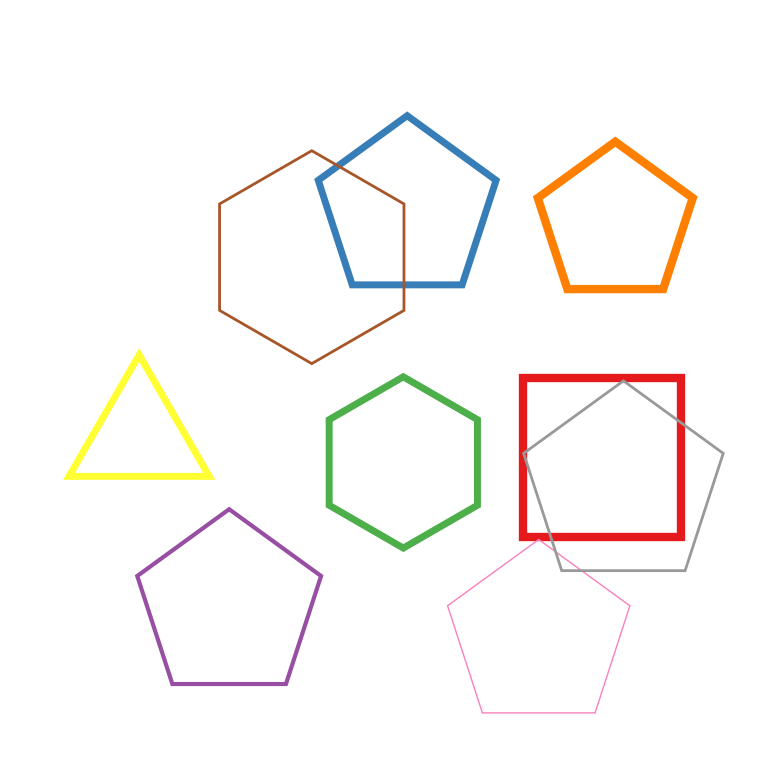[{"shape": "square", "thickness": 3, "radius": 0.51, "center": [0.782, 0.406]}, {"shape": "pentagon", "thickness": 2.5, "radius": 0.61, "center": [0.529, 0.728]}, {"shape": "hexagon", "thickness": 2.5, "radius": 0.56, "center": [0.524, 0.399]}, {"shape": "pentagon", "thickness": 1.5, "radius": 0.63, "center": [0.298, 0.213]}, {"shape": "pentagon", "thickness": 3, "radius": 0.53, "center": [0.799, 0.71]}, {"shape": "triangle", "thickness": 2.5, "radius": 0.53, "center": [0.181, 0.434]}, {"shape": "hexagon", "thickness": 1, "radius": 0.69, "center": [0.405, 0.666]}, {"shape": "pentagon", "thickness": 0.5, "radius": 0.62, "center": [0.7, 0.175]}, {"shape": "pentagon", "thickness": 1, "radius": 0.68, "center": [0.81, 0.369]}]